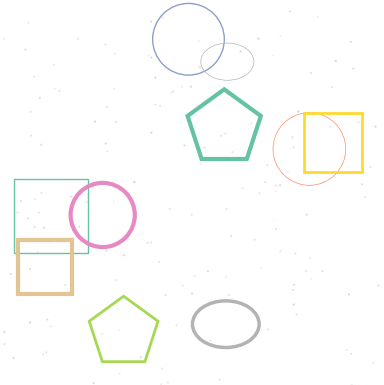[{"shape": "pentagon", "thickness": 3, "radius": 0.5, "center": [0.582, 0.668]}, {"shape": "square", "thickness": 1, "radius": 0.48, "center": [0.134, 0.439]}, {"shape": "circle", "thickness": 0.5, "radius": 0.47, "center": [0.804, 0.613]}, {"shape": "circle", "thickness": 1, "radius": 0.47, "center": [0.49, 0.898]}, {"shape": "circle", "thickness": 3, "radius": 0.42, "center": [0.267, 0.442]}, {"shape": "pentagon", "thickness": 2, "radius": 0.47, "center": [0.321, 0.137]}, {"shape": "square", "thickness": 2, "radius": 0.38, "center": [0.865, 0.631]}, {"shape": "square", "thickness": 3, "radius": 0.35, "center": [0.118, 0.306]}, {"shape": "oval", "thickness": 2.5, "radius": 0.43, "center": [0.586, 0.158]}, {"shape": "oval", "thickness": 0.5, "radius": 0.34, "center": [0.591, 0.84]}]